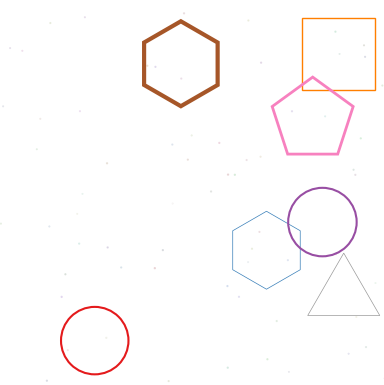[{"shape": "circle", "thickness": 1.5, "radius": 0.44, "center": [0.246, 0.115]}, {"shape": "hexagon", "thickness": 0.5, "radius": 0.51, "center": [0.692, 0.35]}, {"shape": "circle", "thickness": 1.5, "radius": 0.44, "center": [0.837, 0.423]}, {"shape": "square", "thickness": 1, "radius": 0.47, "center": [0.879, 0.86]}, {"shape": "hexagon", "thickness": 3, "radius": 0.55, "center": [0.47, 0.834]}, {"shape": "pentagon", "thickness": 2, "radius": 0.55, "center": [0.812, 0.689]}, {"shape": "triangle", "thickness": 0.5, "radius": 0.54, "center": [0.893, 0.234]}]